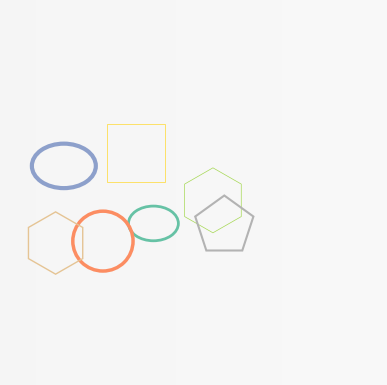[{"shape": "oval", "thickness": 2, "radius": 0.32, "center": [0.396, 0.42]}, {"shape": "circle", "thickness": 2.5, "radius": 0.39, "center": [0.266, 0.374]}, {"shape": "oval", "thickness": 3, "radius": 0.41, "center": [0.165, 0.569]}, {"shape": "hexagon", "thickness": 0.5, "radius": 0.42, "center": [0.55, 0.48]}, {"shape": "square", "thickness": 0.5, "radius": 0.38, "center": [0.351, 0.601]}, {"shape": "hexagon", "thickness": 1, "radius": 0.4, "center": [0.143, 0.369]}, {"shape": "pentagon", "thickness": 1.5, "radius": 0.39, "center": [0.579, 0.413]}]